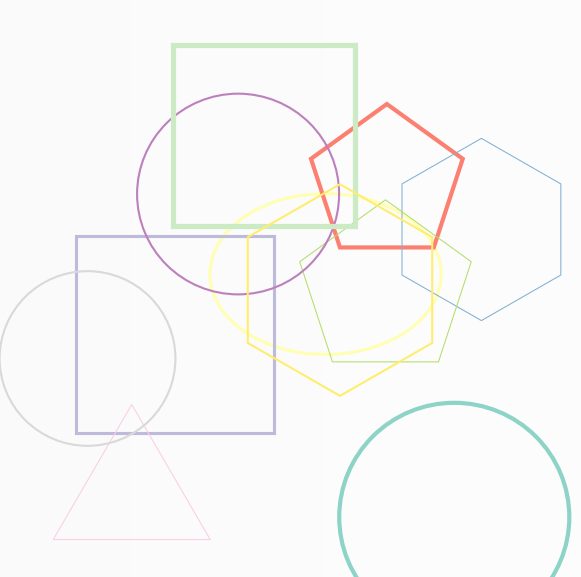[{"shape": "circle", "thickness": 2, "radius": 0.99, "center": [0.782, 0.104]}, {"shape": "oval", "thickness": 1.5, "radius": 0.99, "center": [0.56, 0.524]}, {"shape": "square", "thickness": 1.5, "radius": 0.85, "center": [0.3, 0.42]}, {"shape": "pentagon", "thickness": 2, "radius": 0.69, "center": [0.666, 0.682]}, {"shape": "hexagon", "thickness": 0.5, "radius": 0.79, "center": [0.828, 0.602]}, {"shape": "pentagon", "thickness": 0.5, "radius": 0.78, "center": [0.663, 0.498]}, {"shape": "triangle", "thickness": 0.5, "radius": 0.78, "center": [0.227, 0.143]}, {"shape": "circle", "thickness": 1, "radius": 0.76, "center": [0.151, 0.378]}, {"shape": "circle", "thickness": 1, "radius": 0.87, "center": [0.41, 0.663]}, {"shape": "square", "thickness": 2.5, "radius": 0.79, "center": [0.454, 0.764]}, {"shape": "hexagon", "thickness": 1, "radius": 0.92, "center": [0.585, 0.497]}]